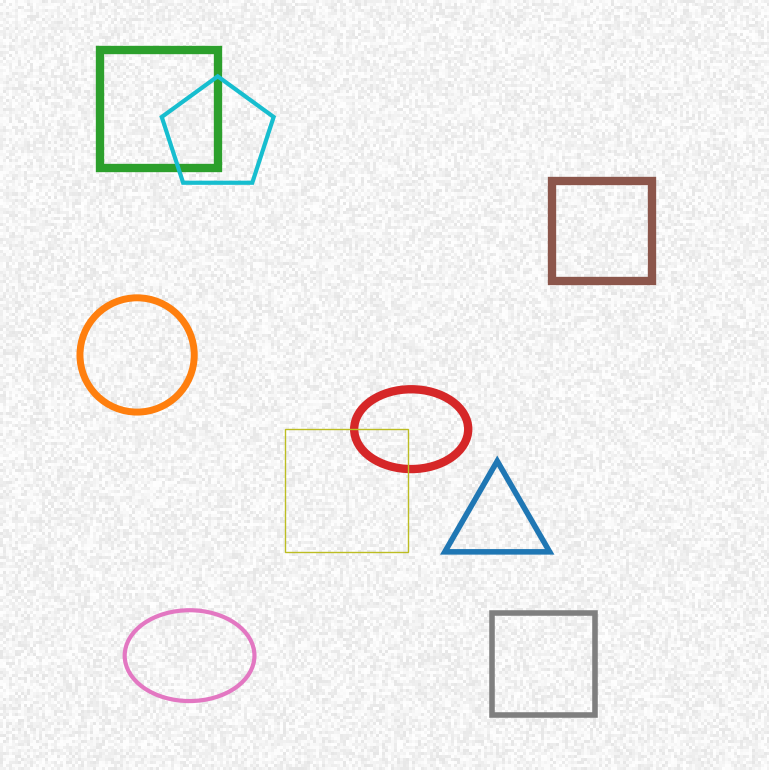[{"shape": "triangle", "thickness": 2, "radius": 0.39, "center": [0.646, 0.323]}, {"shape": "circle", "thickness": 2.5, "radius": 0.37, "center": [0.178, 0.539]}, {"shape": "square", "thickness": 3, "radius": 0.38, "center": [0.207, 0.858]}, {"shape": "oval", "thickness": 3, "radius": 0.37, "center": [0.534, 0.443]}, {"shape": "square", "thickness": 3, "radius": 0.32, "center": [0.782, 0.7]}, {"shape": "oval", "thickness": 1.5, "radius": 0.42, "center": [0.246, 0.149]}, {"shape": "square", "thickness": 2, "radius": 0.33, "center": [0.706, 0.138]}, {"shape": "square", "thickness": 0.5, "radius": 0.4, "center": [0.45, 0.363]}, {"shape": "pentagon", "thickness": 1.5, "radius": 0.38, "center": [0.283, 0.824]}]